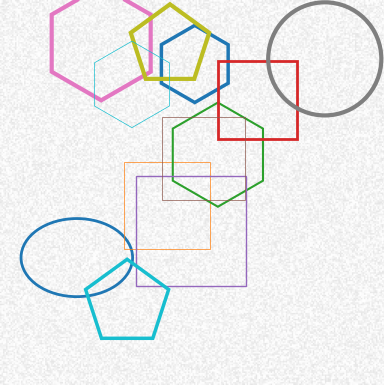[{"shape": "hexagon", "thickness": 2.5, "radius": 0.5, "center": [0.506, 0.834]}, {"shape": "oval", "thickness": 2, "radius": 0.72, "center": [0.2, 0.331]}, {"shape": "square", "thickness": 0.5, "radius": 0.56, "center": [0.434, 0.465]}, {"shape": "hexagon", "thickness": 1.5, "radius": 0.68, "center": [0.566, 0.598]}, {"shape": "square", "thickness": 2, "radius": 0.51, "center": [0.669, 0.741]}, {"shape": "square", "thickness": 1, "radius": 0.72, "center": [0.496, 0.4]}, {"shape": "square", "thickness": 0.5, "radius": 0.54, "center": [0.528, 0.587]}, {"shape": "hexagon", "thickness": 3, "radius": 0.74, "center": [0.263, 0.888]}, {"shape": "circle", "thickness": 3, "radius": 0.73, "center": [0.844, 0.847]}, {"shape": "pentagon", "thickness": 3, "radius": 0.54, "center": [0.442, 0.882]}, {"shape": "hexagon", "thickness": 0.5, "radius": 0.56, "center": [0.343, 0.781]}, {"shape": "pentagon", "thickness": 2.5, "radius": 0.57, "center": [0.33, 0.213]}]